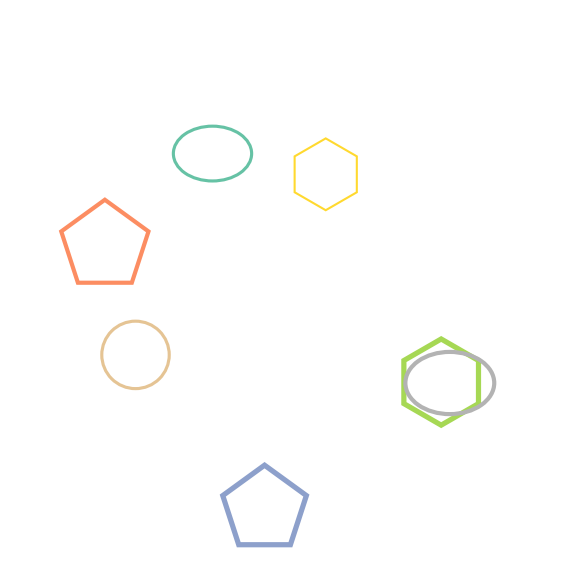[{"shape": "oval", "thickness": 1.5, "radius": 0.34, "center": [0.368, 0.733]}, {"shape": "pentagon", "thickness": 2, "radius": 0.4, "center": [0.182, 0.574]}, {"shape": "pentagon", "thickness": 2.5, "radius": 0.38, "center": [0.458, 0.117]}, {"shape": "hexagon", "thickness": 2.5, "radius": 0.37, "center": [0.764, 0.338]}, {"shape": "hexagon", "thickness": 1, "radius": 0.31, "center": [0.564, 0.697]}, {"shape": "circle", "thickness": 1.5, "radius": 0.29, "center": [0.235, 0.385]}, {"shape": "oval", "thickness": 2, "radius": 0.38, "center": [0.779, 0.336]}]